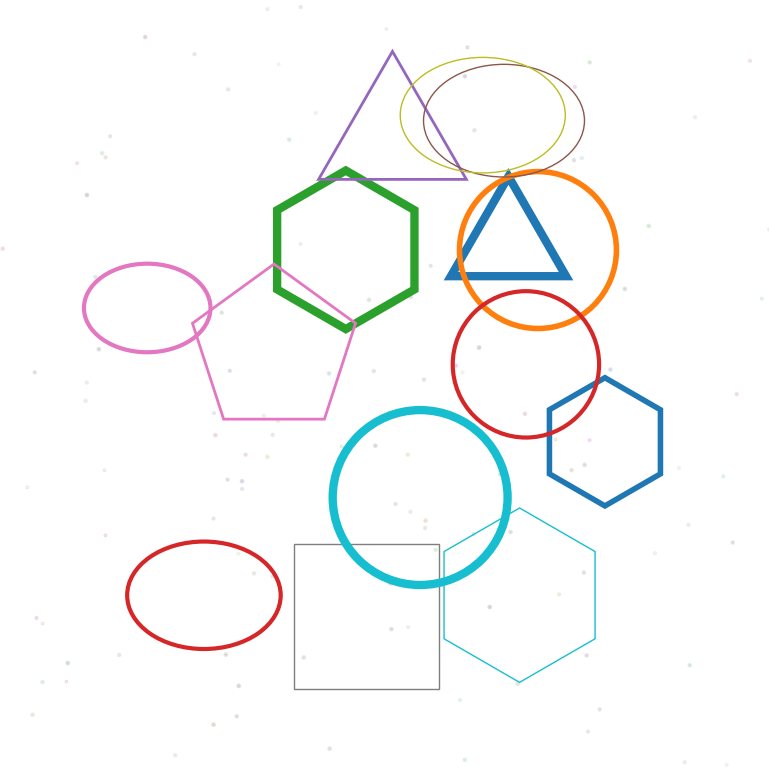[{"shape": "hexagon", "thickness": 2, "radius": 0.42, "center": [0.786, 0.426]}, {"shape": "triangle", "thickness": 3, "radius": 0.43, "center": [0.66, 0.684]}, {"shape": "circle", "thickness": 2, "radius": 0.51, "center": [0.699, 0.675]}, {"shape": "hexagon", "thickness": 3, "radius": 0.51, "center": [0.449, 0.676]}, {"shape": "circle", "thickness": 1.5, "radius": 0.48, "center": [0.683, 0.527]}, {"shape": "oval", "thickness": 1.5, "radius": 0.5, "center": [0.265, 0.227]}, {"shape": "triangle", "thickness": 1, "radius": 0.55, "center": [0.51, 0.822]}, {"shape": "oval", "thickness": 0.5, "radius": 0.52, "center": [0.655, 0.843]}, {"shape": "oval", "thickness": 1.5, "radius": 0.41, "center": [0.191, 0.6]}, {"shape": "pentagon", "thickness": 1, "radius": 0.56, "center": [0.356, 0.546]}, {"shape": "square", "thickness": 0.5, "radius": 0.47, "center": [0.475, 0.199]}, {"shape": "oval", "thickness": 0.5, "radius": 0.54, "center": [0.627, 0.85]}, {"shape": "circle", "thickness": 3, "radius": 0.57, "center": [0.546, 0.354]}, {"shape": "hexagon", "thickness": 0.5, "radius": 0.57, "center": [0.675, 0.227]}]